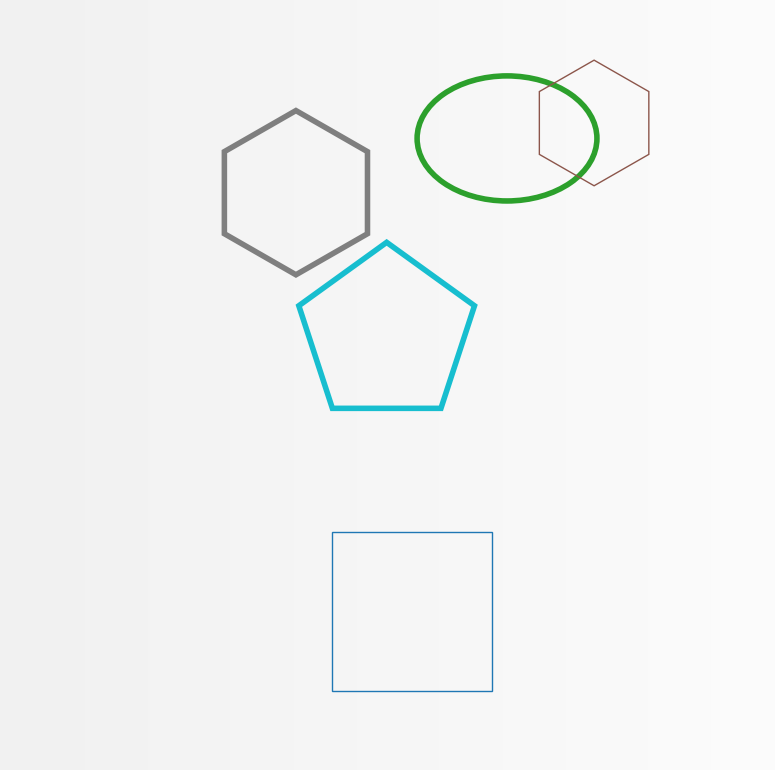[{"shape": "square", "thickness": 0.5, "radius": 0.52, "center": [0.532, 0.206]}, {"shape": "oval", "thickness": 2, "radius": 0.58, "center": [0.654, 0.82]}, {"shape": "hexagon", "thickness": 0.5, "radius": 0.41, "center": [0.767, 0.84]}, {"shape": "hexagon", "thickness": 2, "radius": 0.53, "center": [0.382, 0.75]}, {"shape": "pentagon", "thickness": 2, "radius": 0.6, "center": [0.499, 0.566]}]